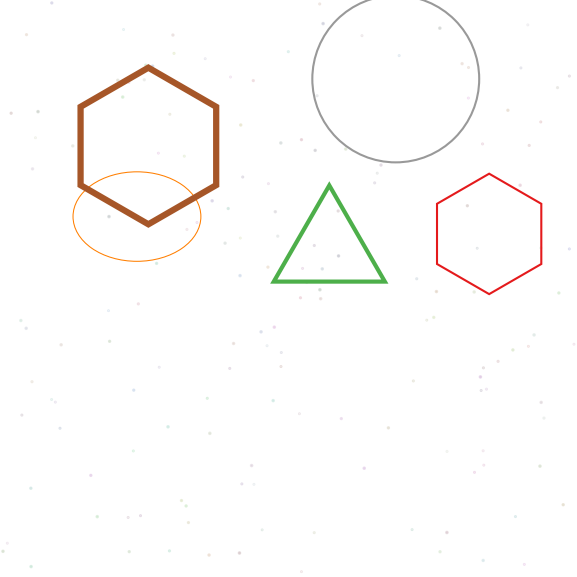[{"shape": "hexagon", "thickness": 1, "radius": 0.52, "center": [0.847, 0.594]}, {"shape": "triangle", "thickness": 2, "radius": 0.56, "center": [0.57, 0.567]}, {"shape": "oval", "thickness": 0.5, "radius": 0.55, "center": [0.237, 0.624]}, {"shape": "hexagon", "thickness": 3, "radius": 0.68, "center": [0.257, 0.746]}, {"shape": "circle", "thickness": 1, "radius": 0.72, "center": [0.685, 0.862]}]